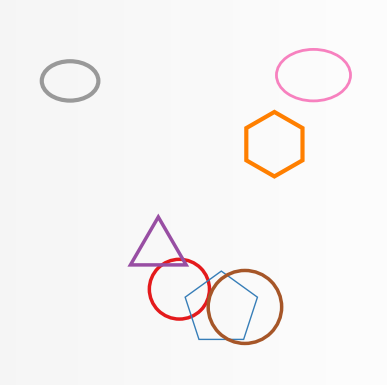[{"shape": "circle", "thickness": 2.5, "radius": 0.39, "center": [0.463, 0.249]}, {"shape": "pentagon", "thickness": 1, "radius": 0.49, "center": [0.571, 0.198]}, {"shape": "triangle", "thickness": 2.5, "radius": 0.41, "center": [0.409, 0.353]}, {"shape": "hexagon", "thickness": 3, "radius": 0.42, "center": [0.708, 0.625]}, {"shape": "circle", "thickness": 2.5, "radius": 0.47, "center": [0.632, 0.203]}, {"shape": "oval", "thickness": 2, "radius": 0.48, "center": [0.809, 0.805]}, {"shape": "oval", "thickness": 3, "radius": 0.37, "center": [0.181, 0.79]}]